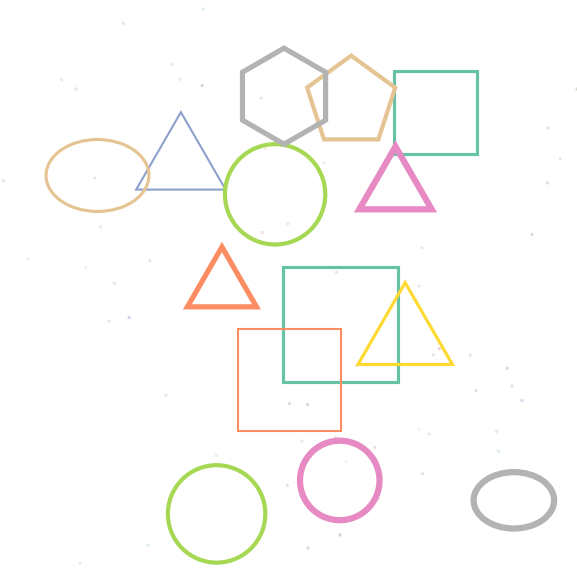[{"shape": "square", "thickness": 1.5, "radius": 0.5, "center": [0.589, 0.437]}, {"shape": "square", "thickness": 1.5, "radius": 0.36, "center": [0.754, 0.804]}, {"shape": "square", "thickness": 1, "radius": 0.44, "center": [0.501, 0.341]}, {"shape": "triangle", "thickness": 2.5, "radius": 0.35, "center": [0.384, 0.502]}, {"shape": "triangle", "thickness": 1, "radius": 0.45, "center": [0.313, 0.716]}, {"shape": "circle", "thickness": 3, "radius": 0.34, "center": [0.588, 0.167]}, {"shape": "triangle", "thickness": 3, "radius": 0.36, "center": [0.685, 0.673]}, {"shape": "circle", "thickness": 2, "radius": 0.43, "center": [0.476, 0.663]}, {"shape": "circle", "thickness": 2, "radius": 0.42, "center": [0.375, 0.109]}, {"shape": "triangle", "thickness": 1.5, "radius": 0.47, "center": [0.702, 0.415]}, {"shape": "pentagon", "thickness": 2, "radius": 0.4, "center": [0.608, 0.823]}, {"shape": "oval", "thickness": 1.5, "radius": 0.45, "center": [0.169, 0.695]}, {"shape": "oval", "thickness": 3, "radius": 0.35, "center": [0.89, 0.133]}, {"shape": "hexagon", "thickness": 2.5, "radius": 0.42, "center": [0.492, 0.833]}]